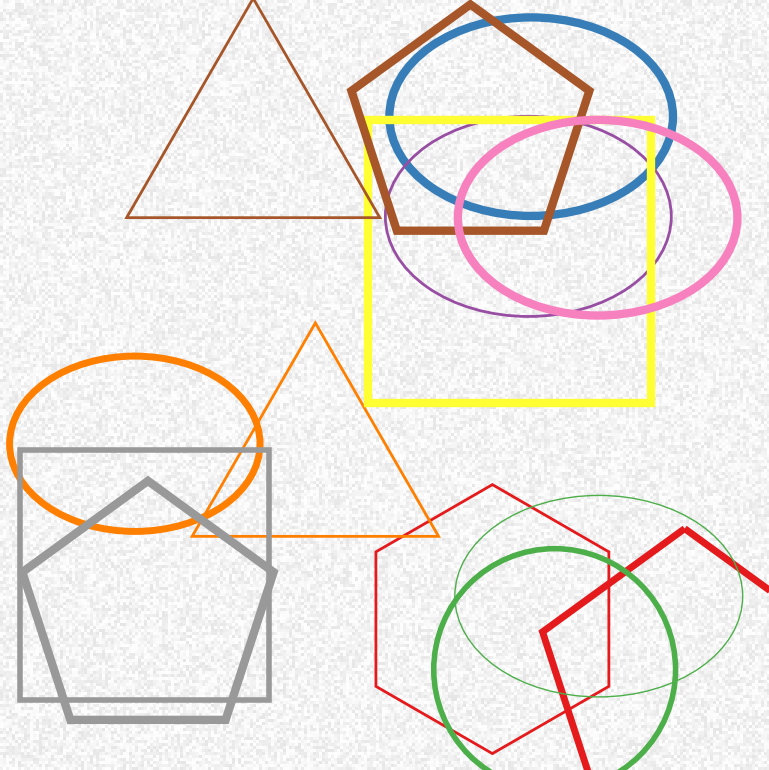[{"shape": "hexagon", "thickness": 1, "radius": 0.87, "center": [0.639, 0.196]}, {"shape": "pentagon", "thickness": 2.5, "radius": 0.97, "center": [0.889, 0.119]}, {"shape": "oval", "thickness": 3, "radius": 0.92, "center": [0.69, 0.848]}, {"shape": "oval", "thickness": 0.5, "radius": 0.93, "center": [0.778, 0.226]}, {"shape": "circle", "thickness": 2, "radius": 0.79, "center": [0.72, 0.13]}, {"shape": "oval", "thickness": 1, "radius": 0.93, "center": [0.686, 0.719]}, {"shape": "oval", "thickness": 2.5, "radius": 0.81, "center": [0.175, 0.424]}, {"shape": "triangle", "thickness": 1, "radius": 0.92, "center": [0.41, 0.396]}, {"shape": "square", "thickness": 3, "radius": 0.92, "center": [0.661, 0.661]}, {"shape": "pentagon", "thickness": 3, "radius": 0.81, "center": [0.611, 0.832]}, {"shape": "triangle", "thickness": 1, "radius": 0.95, "center": [0.329, 0.812]}, {"shape": "oval", "thickness": 3, "radius": 0.91, "center": [0.776, 0.717]}, {"shape": "square", "thickness": 2, "radius": 0.81, "center": [0.188, 0.253]}, {"shape": "pentagon", "thickness": 3, "radius": 0.86, "center": [0.192, 0.204]}]